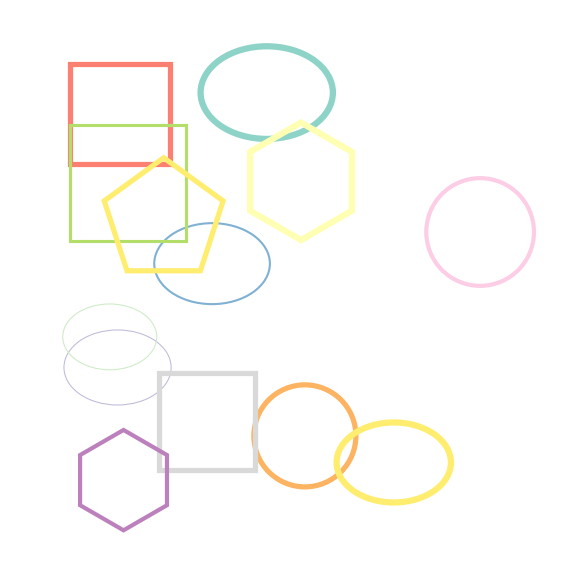[{"shape": "oval", "thickness": 3, "radius": 0.57, "center": [0.462, 0.839]}, {"shape": "hexagon", "thickness": 3, "radius": 0.51, "center": [0.521, 0.685]}, {"shape": "oval", "thickness": 0.5, "radius": 0.46, "center": [0.204, 0.363]}, {"shape": "square", "thickness": 2.5, "radius": 0.44, "center": [0.208, 0.802]}, {"shape": "oval", "thickness": 1, "radius": 0.5, "center": [0.367, 0.543]}, {"shape": "circle", "thickness": 2.5, "radius": 0.44, "center": [0.528, 0.244]}, {"shape": "square", "thickness": 1.5, "radius": 0.5, "center": [0.221, 0.682]}, {"shape": "circle", "thickness": 2, "radius": 0.47, "center": [0.831, 0.597]}, {"shape": "square", "thickness": 2.5, "radius": 0.42, "center": [0.359, 0.269]}, {"shape": "hexagon", "thickness": 2, "radius": 0.43, "center": [0.214, 0.168]}, {"shape": "oval", "thickness": 0.5, "radius": 0.41, "center": [0.19, 0.416]}, {"shape": "oval", "thickness": 3, "radius": 0.49, "center": [0.682, 0.198]}, {"shape": "pentagon", "thickness": 2.5, "radius": 0.54, "center": [0.283, 0.618]}]